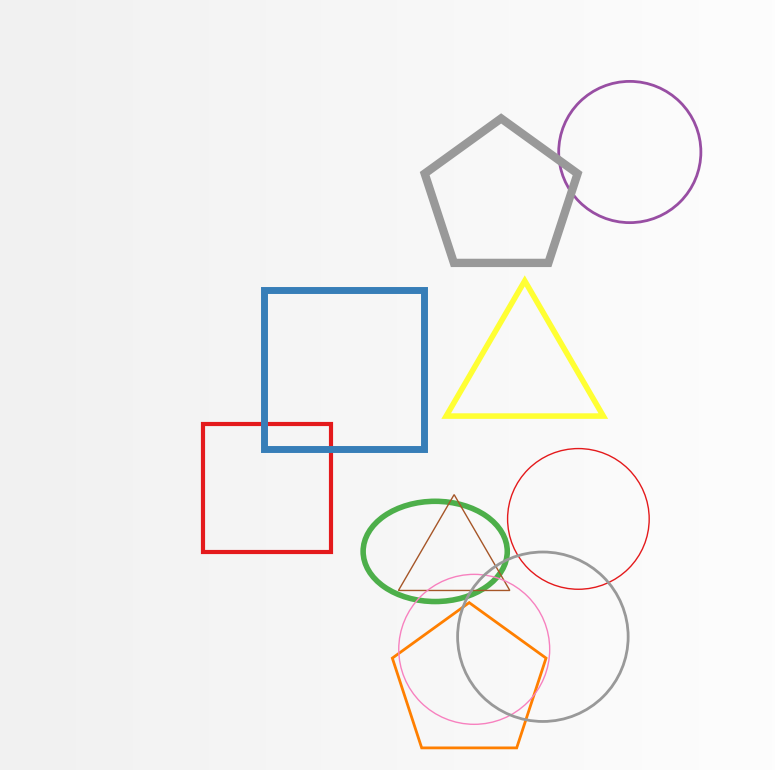[{"shape": "square", "thickness": 1.5, "radius": 0.41, "center": [0.345, 0.366]}, {"shape": "circle", "thickness": 0.5, "radius": 0.46, "center": [0.746, 0.326]}, {"shape": "square", "thickness": 2.5, "radius": 0.52, "center": [0.444, 0.52]}, {"shape": "oval", "thickness": 2, "radius": 0.46, "center": [0.562, 0.284]}, {"shape": "circle", "thickness": 1, "radius": 0.46, "center": [0.813, 0.803]}, {"shape": "pentagon", "thickness": 1, "radius": 0.52, "center": [0.605, 0.113]}, {"shape": "triangle", "thickness": 2, "radius": 0.59, "center": [0.677, 0.518]}, {"shape": "triangle", "thickness": 0.5, "radius": 0.41, "center": [0.586, 0.275]}, {"shape": "circle", "thickness": 0.5, "radius": 0.49, "center": [0.612, 0.157]}, {"shape": "pentagon", "thickness": 3, "radius": 0.52, "center": [0.647, 0.742]}, {"shape": "circle", "thickness": 1, "radius": 0.55, "center": [0.7, 0.173]}]